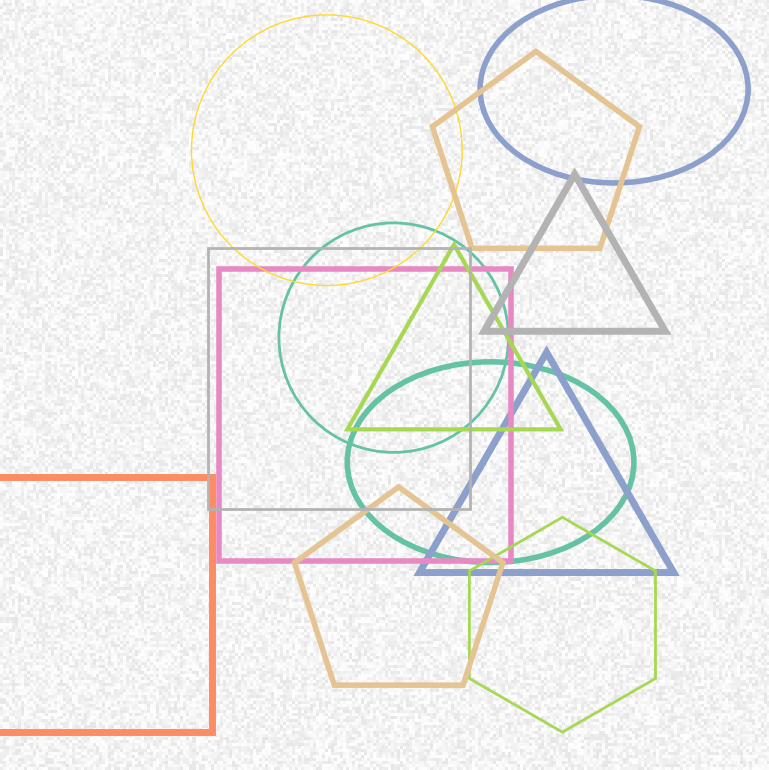[{"shape": "oval", "thickness": 2, "radius": 0.93, "center": [0.637, 0.4]}, {"shape": "circle", "thickness": 1, "radius": 0.75, "center": [0.511, 0.561]}, {"shape": "square", "thickness": 2.5, "radius": 0.83, "center": [0.111, 0.215]}, {"shape": "oval", "thickness": 2, "radius": 0.87, "center": [0.798, 0.884]}, {"shape": "triangle", "thickness": 2.5, "radius": 0.95, "center": [0.71, 0.352]}, {"shape": "square", "thickness": 2, "radius": 0.95, "center": [0.474, 0.461]}, {"shape": "hexagon", "thickness": 1, "radius": 0.7, "center": [0.73, 0.189]}, {"shape": "triangle", "thickness": 1.5, "radius": 0.8, "center": [0.59, 0.522]}, {"shape": "circle", "thickness": 0.5, "radius": 0.88, "center": [0.424, 0.805]}, {"shape": "pentagon", "thickness": 2, "radius": 0.71, "center": [0.518, 0.225]}, {"shape": "pentagon", "thickness": 2, "radius": 0.71, "center": [0.696, 0.792]}, {"shape": "square", "thickness": 1, "radius": 0.85, "center": [0.44, 0.508]}, {"shape": "triangle", "thickness": 2.5, "radius": 0.68, "center": [0.746, 0.638]}]